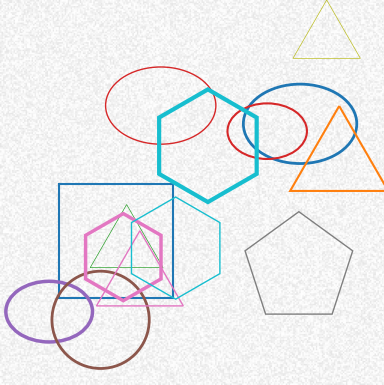[{"shape": "oval", "thickness": 2, "radius": 0.74, "center": [0.779, 0.678]}, {"shape": "square", "thickness": 1.5, "radius": 0.74, "center": [0.302, 0.373]}, {"shape": "triangle", "thickness": 1.5, "radius": 0.74, "center": [0.881, 0.578]}, {"shape": "triangle", "thickness": 0.5, "radius": 0.55, "center": [0.329, 0.359]}, {"shape": "oval", "thickness": 1.5, "radius": 0.52, "center": [0.694, 0.659]}, {"shape": "oval", "thickness": 1, "radius": 0.72, "center": [0.417, 0.726]}, {"shape": "oval", "thickness": 2.5, "radius": 0.56, "center": [0.128, 0.191]}, {"shape": "circle", "thickness": 2, "radius": 0.63, "center": [0.261, 0.169]}, {"shape": "triangle", "thickness": 1, "radius": 0.65, "center": [0.363, 0.271]}, {"shape": "hexagon", "thickness": 2.5, "radius": 0.57, "center": [0.32, 0.332]}, {"shape": "pentagon", "thickness": 1, "radius": 0.74, "center": [0.776, 0.303]}, {"shape": "triangle", "thickness": 0.5, "radius": 0.51, "center": [0.848, 0.899]}, {"shape": "hexagon", "thickness": 3, "radius": 0.73, "center": [0.54, 0.621]}, {"shape": "hexagon", "thickness": 1, "radius": 0.66, "center": [0.456, 0.356]}]